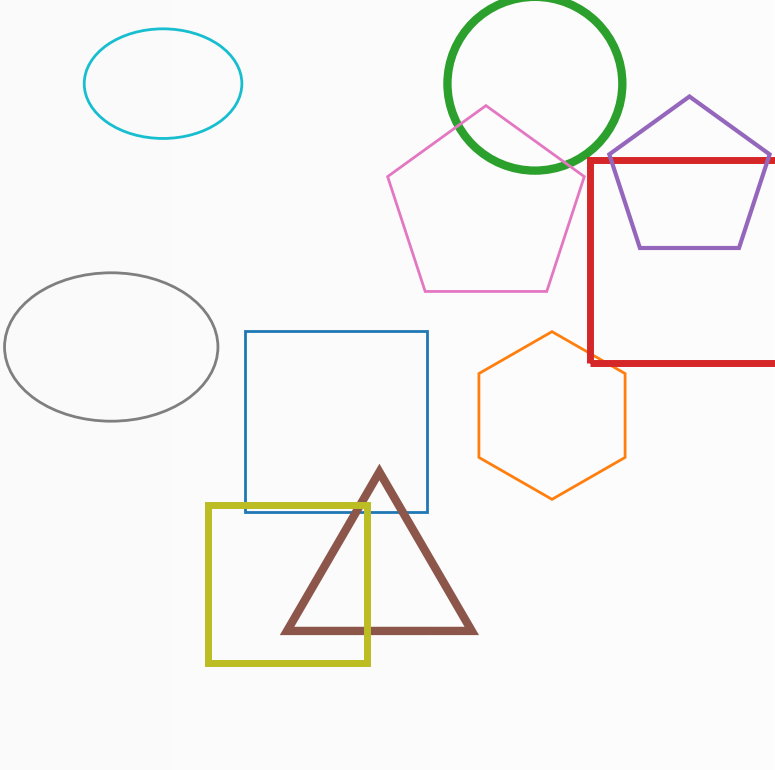[{"shape": "square", "thickness": 1, "radius": 0.59, "center": [0.434, 0.452]}, {"shape": "hexagon", "thickness": 1, "radius": 0.54, "center": [0.712, 0.46]}, {"shape": "circle", "thickness": 3, "radius": 0.56, "center": [0.69, 0.891]}, {"shape": "square", "thickness": 2.5, "radius": 0.66, "center": [0.893, 0.66]}, {"shape": "pentagon", "thickness": 1.5, "radius": 0.54, "center": [0.89, 0.766]}, {"shape": "triangle", "thickness": 3, "radius": 0.69, "center": [0.49, 0.249]}, {"shape": "pentagon", "thickness": 1, "radius": 0.67, "center": [0.627, 0.729]}, {"shape": "oval", "thickness": 1, "radius": 0.69, "center": [0.144, 0.549]}, {"shape": "square", "thickness": 2.5, "radius": 0.51, "center": [0.371, 0.242]}, {"shape": "oval", "thickness": 1, "radius": 0.51, "center": [0.21, 0.891]}]